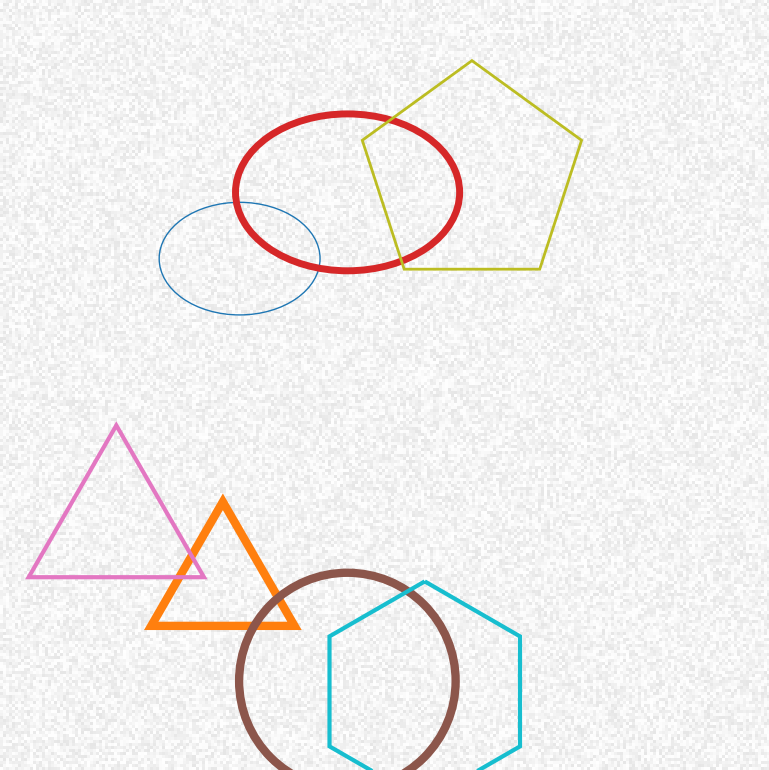[{"shape": "oval", "thickness": 0.5, "radius": 0.52, "center": [0.311, 0.664]}, {"shape": "triangle", "thickness": 3, "radius": 0.54, "center": [0.289, 0.241]}, {"shape": "oval", "thickness": 2.5, "radius": 0.73, "center": [0.451, 0.75]}, {"shape": "circle", "thickness": 3, "radius": 0.7, "center": [0.451, 0.116]}, {"shape": "triangle", "thickness": 1.5, "radius": 0.66, "center": [0.151, 0.316]}, {"shape": "pentagon", "thickness": 1, "radius": 0.75, "center": [0.613, 0.772]}, {"shape": "hexagon", "thickness": 1.5, "radius": 0.71, "center": [0.552, 0.102]}]